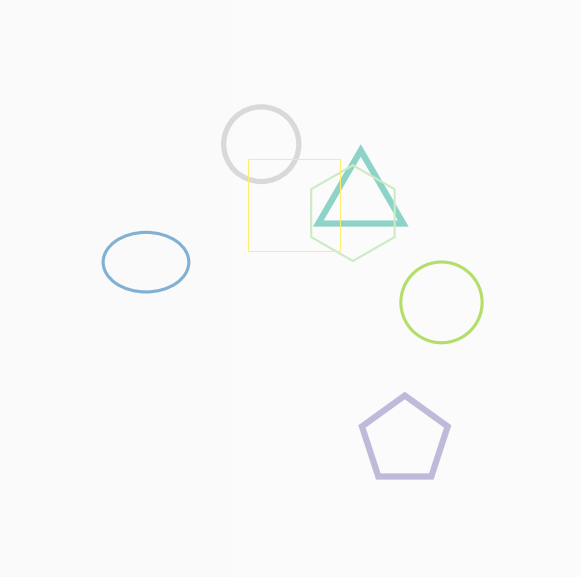[{"shape": "triangle", "thickness": 3, "radius": 0.42, "center": [0.621, 0.654]}, {"shape": "pentagon", "thickness": 3, "radius": 0.39, "center": [0.696, 0.237]}, {"shape": "oval", "thickness": 1.5, "radius": 0.37, "center": [0.251, 0.545]}, {"shape": "circle", "thickness": 1.5, "radius": 0.35, "center": [0.76, 0.476]}, {"shape": "circle", "thickness": 2.5, "radius": 0.32, "center": [0.449, 0.749]}, {"shape": "hexagon", "thickness": 1, "radius": 0.41, "center": [0.607, 0.63]}, {"shape": "square", "thickness": 0.5, "radius": 0.4, "center": [0.506, 0.645]}]